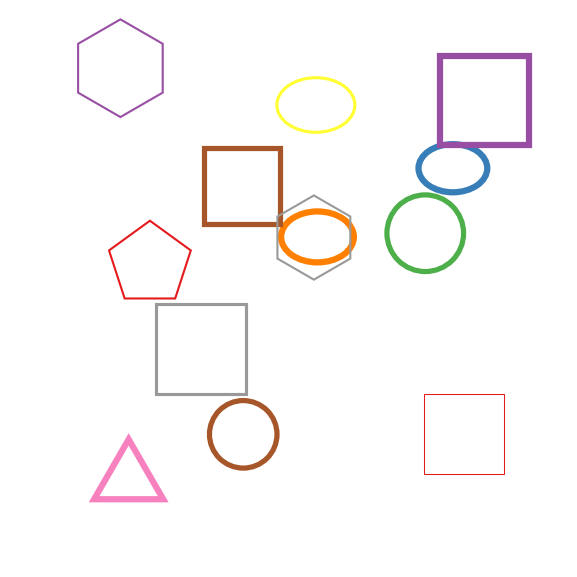[{"shape": "pentagon", "thickness": 1, "radius": 0.37, "center": [0.26, 0.542]}, {"shape": "square", "thickness": 0.5, "radius": 0.35, "center": [0.803, 0.248]}, {"shape": "oval", "thickness": 3, "radius": 0.3, "center": [0.784, 0.708]}, {"shape": "circle", "thickness": 2.5, "radius": 0.33, "center": [0.736, 0.595]}, {"shape": "hexagon", "thickness": 1, "radius": 0.42, "center": [0.209, 0.881]}, {"shape": "square", "thickness": 3, "radius": 0.38, "center": [0.839, 0.825]}, {"shape": "oval", "thickness": 3, "radius": 0.31, "center": [0.55, 0.589]}, {"shape": "oval", "thickness": 1.5, "radius": 0.34, "center": [0.547, 0.817]}, {"shape": "circle", "thickness": 2.5, "radius": 0.29, "center": [0.421, 0.247]}, {"shape": "square", "thickness": 2.5, "radius": 0.33, "center": [0.419, 0.677]}, {"shape": "triangle", "thickness": 3, "radius": 0.35, "center": [0.223, 0.169]}, {"shape": "hexagon", "thickness": 1, "radius": 0.36, "center": [0.544, 0.588]}, {"shape": "square", "thickness": 1.5, "radius": 0.39, "center": [0.347, 0.395]}]